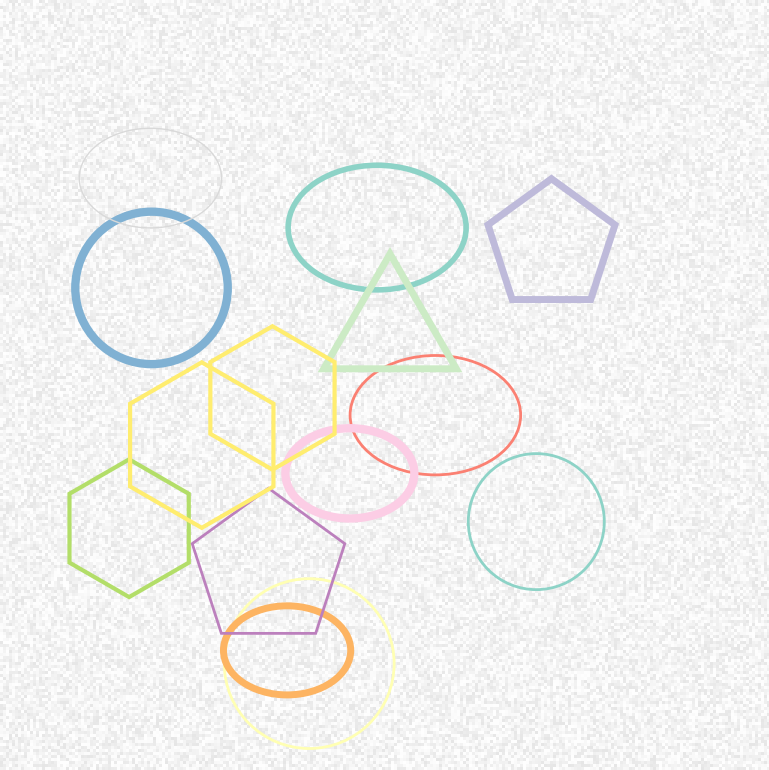[{"shape": "oval", "thickness": 2, "radius": 0.58, "center": [0.49, 0.704]}, {"shape": "circle", "thickness": 1, "radius": 0.44, "center": [0.696, 0.323]}, {"shape": "circle", "thickness": 1, "radius": 0.55, "center": [0.402, 0.138]}, {"shape": "pentagon", "thickness": 2.5, "radius": 0.43, "center": [0.716, 0.681]}, {"shape": "oval", "thickness": 1, "radius": 0.55, "center": [0.565, 0.461]}, {"shape": "circle", "thickness": 3, "radius": 0.49, "center": [0.197, 0.626]}, {"shape": "oval", "thickness": 2.5, "radius": 0.41, "center": [0.373, 0.155]}, {"shape": "hexagon", "thickness": 1.5, "radius": 0.45, "center": [0.168, 0.314]}, {"shape": "oval", "thickness": 3, "radius": 0.42, "center": [0.454, 0.385]}, {"shape": "oval", "thickness": 0.5, "radius": 0.46, "center": [0.195, 0.769]}, {"shape": "pentagon", "thickness": 1, "radius": 0.52, "center": [0.349, 0.262]}, {"shape": "triangle", "thickness": 2.5, "radius": 0.5, "center": [0.506, 0.571]}, {"shape": "hexagon", "thickness": 1.5, "radius": 0.54, "center": [0.262, 0.422]}, {"shape": "hexagon", "thickness": 1.5, "radius": 0.47, "center": [0.354, 0.483]}]